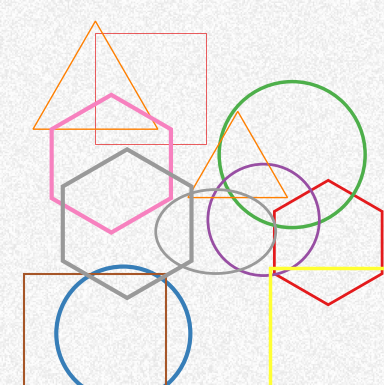[{"shape": "square", "thickness": 0.5, "radius": 0.72, "center": [0.391, 0.771]}, {"shape": "hexagon", "thickness": 2, "radius": 0.81, "center": [0.853, 0.37]}, {"shape": "circle", "thickness": 3, "radius": 0.87, "center": [0.32, 0.134]}, {"shape": "circle", "thickness": 2.5, "radius": 0.95, "center": [0.759, 0.598]}, {"shape": "circle", "thickness": 2, "radius": 0.72, "center": [0.685, 0.429]}, {"shape": "triangle", "thickness": 1, "radius": 0.75, "center": [0.618, 0.561]}, {"shape": "triangle", "thickness": 1, "radius": 0.94, "center": [0.248, 0.758]}, {"shape": "square", "thickness": 2.5, "radius": 0.84, "center": [0.87, 0.137]}, {"shape": "square", "thickness": 1.5, "radius": 0.92, "center": [0.246, 0.105]}, {"shape": "hexagon", "thickness": 3, "radius": 0.89, "center": [0.289, 0.575]}, {"shape": "hexagon", "thickness": 3, "radius": 0.97, "center": [0.33, 0.419]}, {"shape": "oval", "thickness": 2, "radius": 0.78, "center": [0.56, 0.399]}]